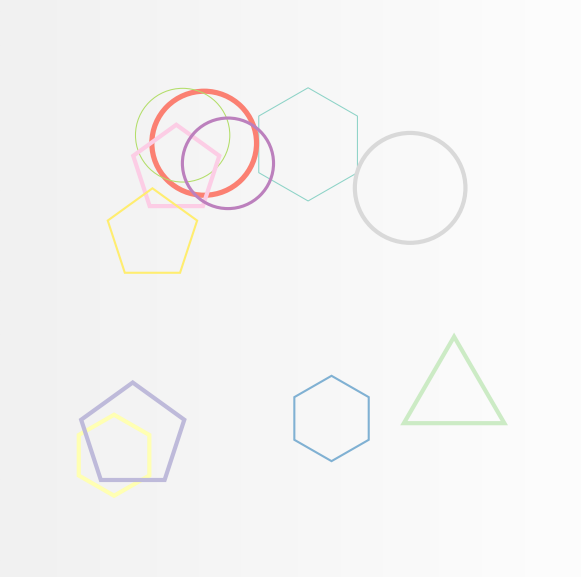[{"shape": "hexagon", "thickness": 0.5, "radius": 0.49, "center": [0.53, 0.749]}, {"shape": "hexagon", "thickness": 2, "radius": 0.35, "center": [0.196, 0.211]}, {"shape": "pentagon", "thickness": 2, "radius": 0.47, "center": [0.228, 0.243]}, {"shape": "circle", "thickness": 2.5, "radius": 0.45, "center": [0.351, 0.751]}, {"shape": "hexagon", "thickness": 1, "radius": 0.37, "center": [0.57, 0.275]}, {"shape": "circle", "thickness": 0.5, "radius": 0.41, "center": [0.314, 0.765]}, {"shape": "pentagon", "thickness": 2, "radius": 0.39, "center": [0.303, 0.705]}, {"shape": "circle", "thickness": 2, "radius": 0.48, "center": [0.706, 0.674]}, {"shape": "circle", "thickness": 1.5, "radius": 0.39, "center": [0.392, 0.716]}, {"shape": "triangle", "thickness": 2, "radius": 0.5, "center": [0.781, 0.316]}, {"shape": "pentagon", "thickness": 1, "radius": 0.4, "center": [0.262, 0.592]}]